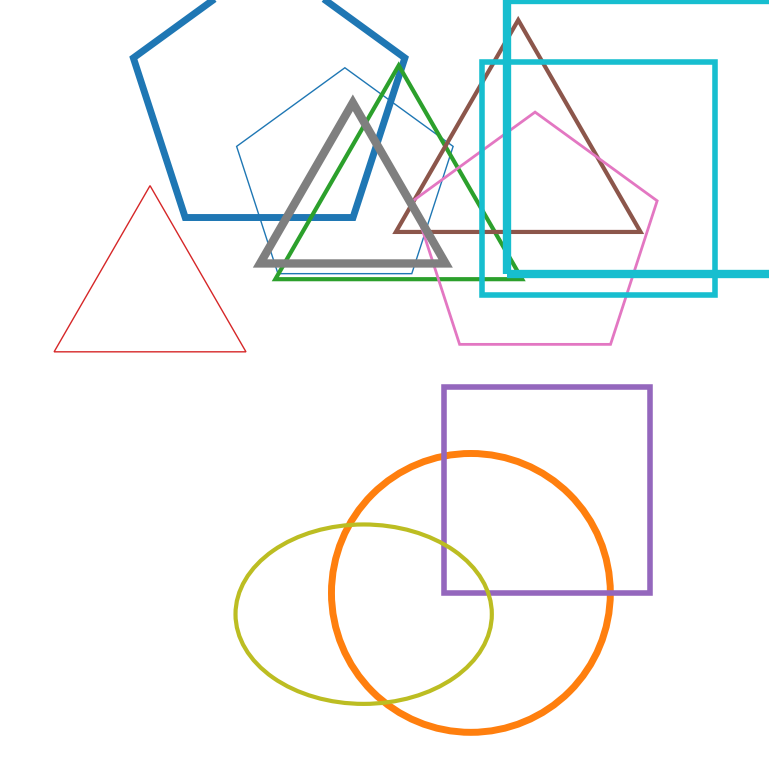[{"shape": "pentagon", "thickness": 2.5, "radius": 0.93, "center": [0.35, 0.867]}, {"shape": "pentagon", "thickness": 0.5, "radius": 0.74, "center": [0.448, 0.764]}, {"shape": "circle", "thickness": 2.5, "radius": 0.91, "center": [0.612, 0.23]}, {"shape": "triangle", "thickness": 1.5, "radius": 0.93, "center": [0.518, 0.73]}, {"shape": "triangle", "thickness": 0.5, "radius": 0.72, "center": [0.195, 0.615]}, {"shape": "square", "thickness": 2, "radius": 0.67, "center": [0.71, 0.364]}, {"shape": "triangle", "thickness": 1.5, "radius": 0.92, "center": [0.673, 0.791]}, {"shape": "pentagon", "thickness": 1, "radius": 0.83, "center": [0.695, 0.688]}, {"shape": "triangle", "thickness": 3, "radius": 0.7, "center": [0.458, 0.727]}, {"shape": "oval", "thickness": 1.5, "radius": 0.83, "center": [0.472, 0.202]}, {"shape": "square", "thickness": 3, "radius": 0.89, "center": [0.835, 0.822]}, {"shape": "square", "thickness": 2, "radius": 0.76, "center": [0.777, 0.768]}]